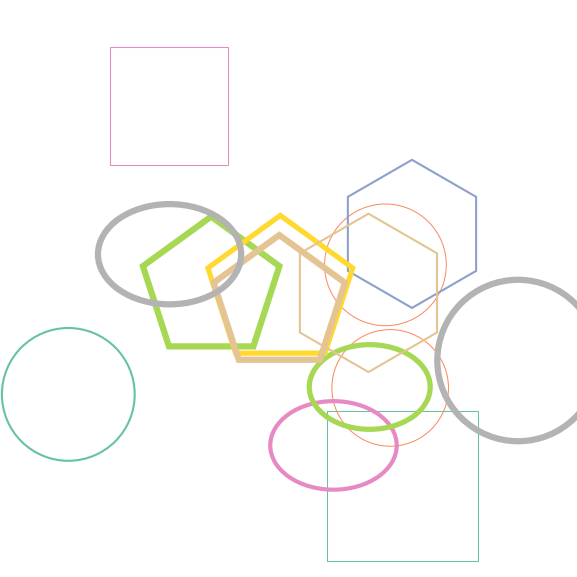[{"shape": "square", "thickness": 0.5, "radius": 0.65, "center": [0.697, 0.158]}, {"shape": "circle", "thickness": 1, "radius": 0.57, "center": [0.118, 0.316]}, {"shape": "circle", "thickness": 0.5, "radius": 0.53, "center": [0.667, 0.541]}, {"shape": "circle", "thickness": 0.5, "radius": 0.5, "center": [0.676, 0.327]}, {"shape": "hexagon", "thickness": 1, "radius": 0.64, "center": [0.713, 0.594]}, {"shape": "square", "thickness": 0.5, "radius": 0.51, "center": [0.293, 0.816]}, {"shape": "oval", "thickness": 2, "radius": 0.55, "center": [0.577, 0.228]}, {"shape": "pentagon", "thickness": 3, "radius": 0.62, "center": [0.366, 0.5]}, {"shape": "oval", "thickness": 2.5, "radius": 0.52, "center": [0.64, 0.329]}, {"shape": "pentagon", "thickness": 2.5, "radius": 0.66, "center": [0.485, 0.494]}, {"shape": "pentagon", "thickness": 3, "radius": 0.6, "center": [0.484, 0.473]}, {"shape": "hexagon", "thickness": 1, "radius": 0.69, "center": [0.638, 0.492]}, {"shape": "oval", "thickness": 3, "radius": 0.62, "center": [0.294, 0.559]}, {"shape": "circle", "thickness": 3, "radius": 0.7, "center": [0.897, 0.375]}]